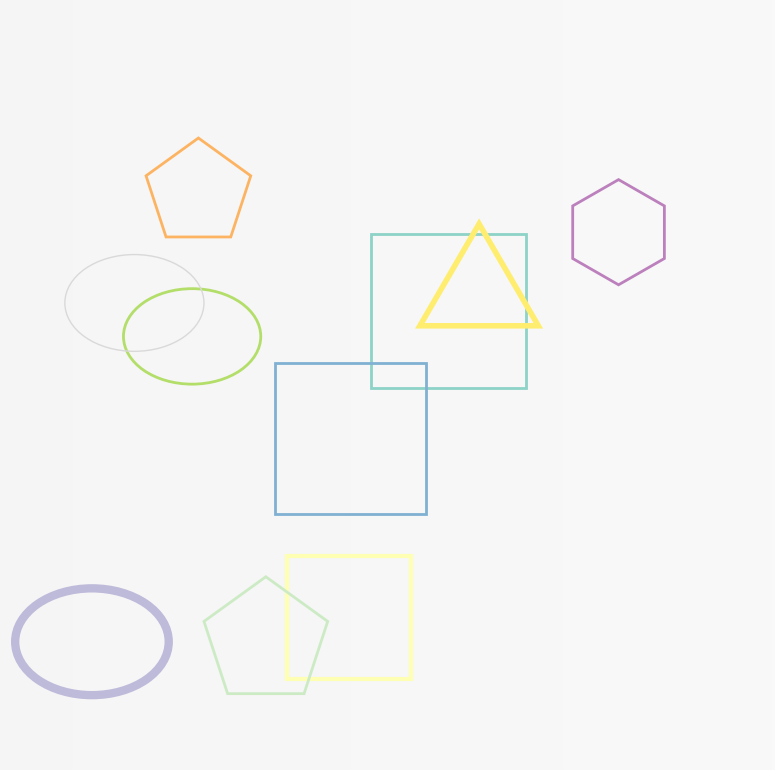[{"shape": "square", "thickness": 1, "radius": 0.5, "center": [0.579, 0.596]}, {"shape": "square", "thickness": 1.5, "radius": 0.4, "center": [0.45, 0.198]}, {"shape": "oval", "thickness": 3, "radius": 0.5, "center": [0.119, 0.167]}, {"shape": "square", "thickness": 1, "radius": 0.49, "center": [0.452, 0.431]}, {"shape": "pentagon", "thickness": 1, "radius": 0.36, "center": [0.256, 0.75]}, {"shape": "oval", "thickness": 1, "radius": 0.44, "center": [0.248, 0.563]}, {"shape": "oval", "thickness": 0.5, "radius": 0.45, "center": [0.173, 0.607]}, {"shape": "hexagon", "thickness": 1, "radius": 0.34, "center": [0.798, 0.698]}, {"shape": "pentagon", "thickness": 1, "radius": 0.42, "center": [0.343, 0.167]}, {"shape": "triangle", "thickness": 2, "radius": 0.44, "center": [0.618, 0.621]}]